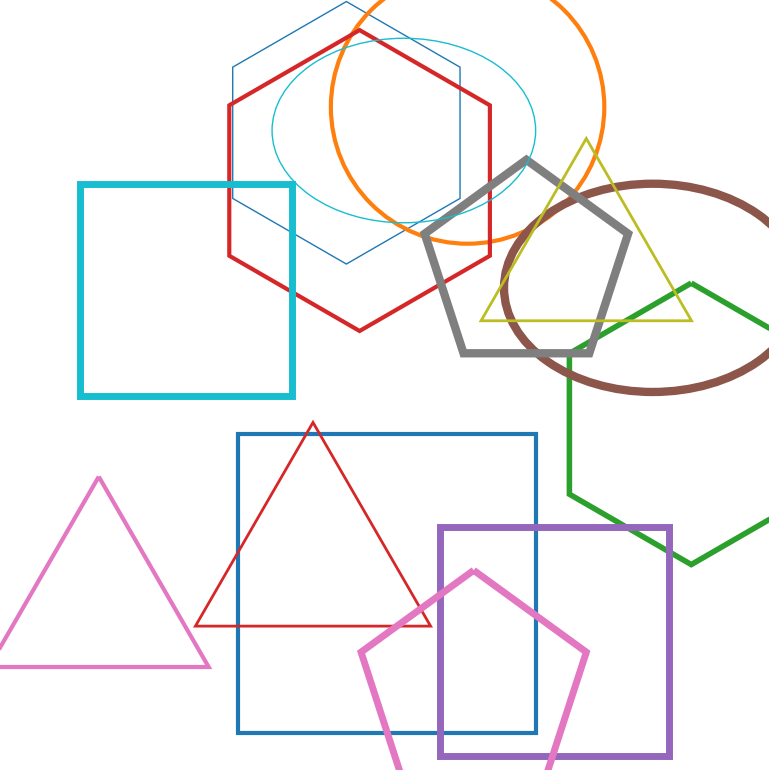[{"shape": "square", "thickness": 1.5, "radius": 0.97, "center": [0.503, 0.242]}, {"shape": "hexagon", "thickness": 0.5, "radius": 0.85, "center": [0.45, 0.828]}, {"shape": "circle", "thickness": 1.5, "radius": 0.89, "center": [0.607, 0.861]}, {"shape": "hexagon", "thickness": 2, "radius": 0.91, "center": [0.898, 0.45]}, {"shape": "triangle", "thickness": 1, "radius": 0.88, "center": [0.407, 0.275]}, {"shape": "hexagon", "thickness": 1.5, "radius": 0.98, "center": [0.467, 0.766]}, {"shape": "square", "thickness": 2.5, "radius": 0.74, "center": [0.72, 0.167]}, {"shape": "oval", "thickness": 3, "radius": 0.97, "center": [0.848, 0.626]}, {"shape": "triangle", "thickness": 1.5, "radius": 0.82, "center": [0.128, 0.216]}, {"shape": "pentagon", "thickness": 2.5, "radius": 0.77, "center": [0.615, 0.106]}, {"shape": "pentagon", "thickness": 3, "radius": 0.69, "center": [0.684, 0.654]}, {"shape": "triangle", "thickness": 1, "radius": 0.79, "center": [0.761, 0.662]}, {"shape": "square", "thickness": 2.5, "radius": 0.69, "center": [0.241, 0.623]}, {"shape": "oval", "thickness": 0.5, "radius": 0.86, "center": [0.524, 0.831]}]